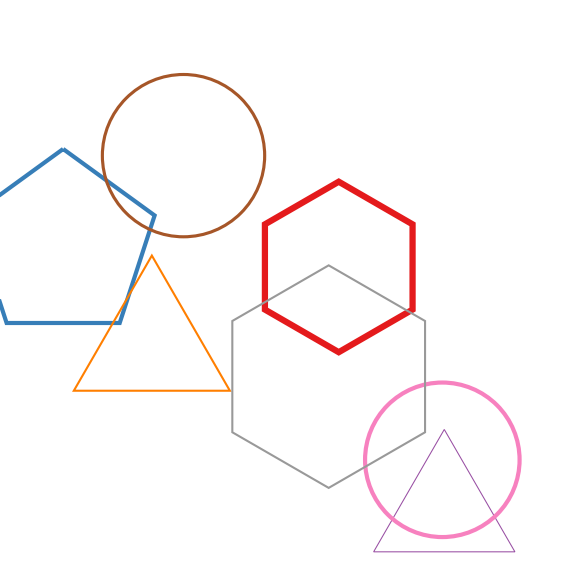[{"shape": "hexagon", "thickness": 3, "radius": 0.74, "center": [0.587, 0.537]}, {"shape": "pentagon", "thickness": 2, "radius": 0.83, "center": [0.109, 0.575]}, {"shape": "triangle", "thickness": 0.5, "radius": 0.71, "center": [0.769, 0.114]}, {"shape": "triangle", "thickness": 1, "radius": 0.78, "center": [0.263, 0.401]}, {"shape": "circle", "thickness": 1.5, "radius": 0.7, "center": [0.318, 0.73]}, {"shape": "circle", "thickness": 2, "radius": 0.67, "center": [0.766, 0.203]}, {"shape": "hexagon", "thickness": 1, "radius": 0.96, "center": [0.569, 0.347]}]